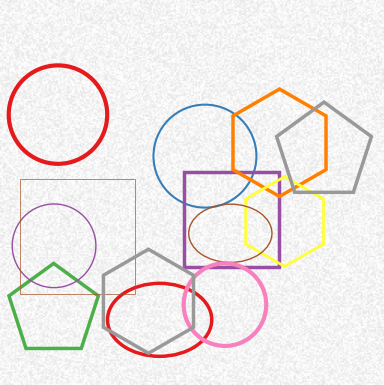[{"shape": "circle", "thickness": 3, "radius": 0.64, "center": [0.151, 0.702]}, {"shape": "oval", "thickness": 2.5, "radius": 0.68, "center": [0.415, 0.169]}, {"shape": "circle", "thickness": 1.5, "radius": 0.67, "center": [0.532, 0.594]}, {"shape": "pentagon", "thickness": 2.5, "radius": 0.61, "center": [0.139, 0.194]}, {"shape": "circle", "thickness": 1, "radius": 0.54, "center": [0.14, 0.362]}, {"shape": "square", "thickness": 2.5, "radius": 0.62, "center": [0.601, 0.43]}, {"shape": "hexagon", "thickness": 2.5, "radius": 0.7, "center": [0.726, 0.629]}, {"shape": "hexagon", "thickness": 2, "radius": 0.58, "center": [0.739, 0.425]}, {"shape": "square", "thickness": 0.5, "radius": 0.75, "center": [0.202, 0.387]}, {"shape": "oval", "thickness": 1, "radius": 0.54, "center": [0.598, 0.394]}, {"shape": "circle", "thickness": 3, "radius": 0.54, "center": [0.584, 0.209]}, {"shape": "pentagon", "thickness": 2.5, "radius": 0.65, "center": [0.842, 0.605]}, {"shape": "hexagon", "thickness": 2.5, "radius": 0.68, "center": [0.386, 0.218]}]